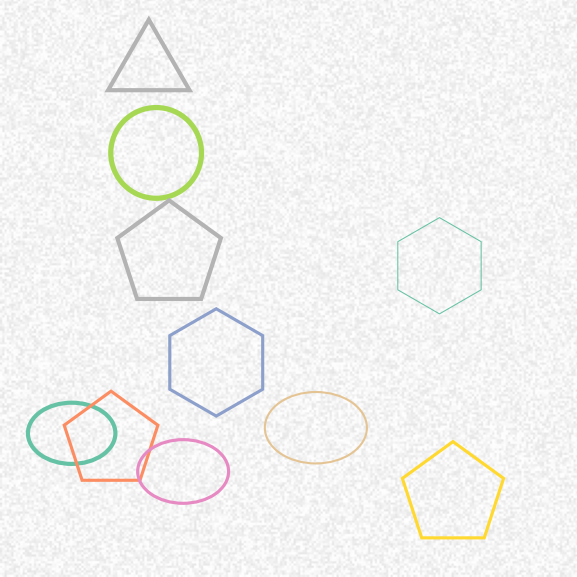[{"shape": "hexagon", "thickness": 0.5, "radius": 0.42, "center": [0.761, 0.539]}, {"shape": "oval", "thickness": 2, "radius": 0.38, "center": [0.124, 0.249]}, {"shape": "pentagon", "thickness": 1.5, "radius": 0.43, "center": [0.192, 0.236]}, {"shape": "hexagon", "thickness": 1.5, "radius": 0.46, "center": [0.374, 0.372]}, {"shape": "oval", "thickness": 1.5, "radius": 0.39, "center": [0.317, 0.183]}, {"shape": "circle", "thickness": 2.5, "radius": 0.39, "center": [0.27, 0.734]}, {"shape": "pentagon", "thickness": 1.5, "radius": 0.46, "center": [0.784, 0.142]}, {"shape": "oval", "thickness": 1, "radius": 0.44, "center": [0.547, 0.258]}, {"shape": "triangle", "thickness": 2, "radius": 0.41, "center": [0.258, 0.884]}, {"shape": "pentagon", "thickness": 2, "radius": 0.47, "center": [0.293, 0.558]}]